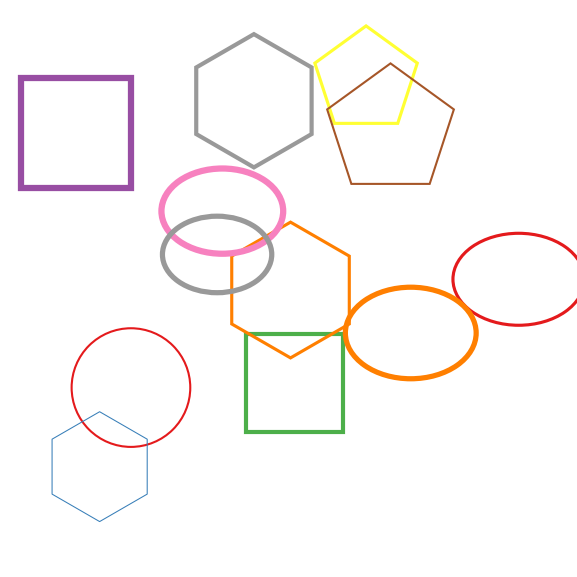[{"shape": "circle", "thickness": 1, "radius": 0.51, "center": [0.227, 0.328]}, {"shape": "oval", "thickness": 1.5, "radius": 0.57, "center": [0.898, 0.516]}, {"shape": "hexagon", "thickness": 0.5, "radius": 0.48, "center": [0.173, 0.191]}, {"shape": "square", "thickness": 2, "radius": 0.42, "center": [0.51, 0.336]}, {"shape": "square", "thickness": 3, "radius": 0.48, "center": [0.132, 0.769]}, {"shape": "hexagon", "thickness": 1.5, "radius": 0.59, "center": [0.503, 0.497]}, {"shape": "oval", "thickness": 2.5, "radius": 0.57, "center": [0.711, 0.423]}, {"shape": "pentagon", "thickness": 1.5, "radius": 0.47, "center": [0.634, 0.861]}, {"shape": "pentagon", "thickness": 1, "radius": 0.58, "center": [0.676, 0.774]}, {"shape": "oval", "thickness": 3, "radius": 0.53, "center": [0.385, 0.634]}, {"shape": "hexagon", "thickness": 2, "radius": 0.58, "center": [0.44, 0.825]}, {"shape": "oval", "thickness": 2.5, "radius": 0.47, "center": [0.376, 0.559]}]